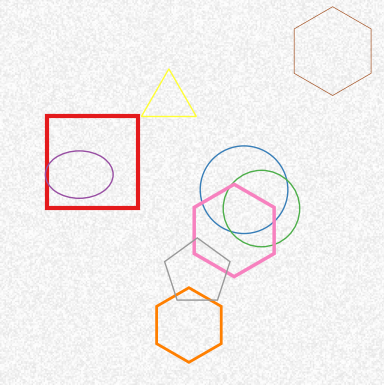[{"shape": "square", "thickness": 3, "radius": 0.59, "center": [0.24, 0.579]}, {"shape": "circle", "thickness": 1, "radius": 0.57, "center": [0.634, 0.507]}, {"shape": "circle", "thickness": 1, "radius": 0.5, "center": [0.679, 0.458]}, {"shape": "oval", "thickness": 1, "radius": 0.44, "center": [0.206, 0.546]}, {"shape": "hexagon", "thickness": 2, "radius": 0.48, "center": [0.491, 0.156]}, {"shape": "triangle", "thickness": 1, "radius": 0.41, "center": [0.439, 0.739]}, {"shape": "hexagon", "thickness": 0.5, "radius": 0.58, "center": [0.864, 0.867]}, {"shape": "hexagon", "thickness": 2.5, "radius": 0.6, "center": [0.608, 0.401]}, {"shape": "pentagon", "thickness": 1, "radius": 0.45, "center": [0.512, 0.293]}]